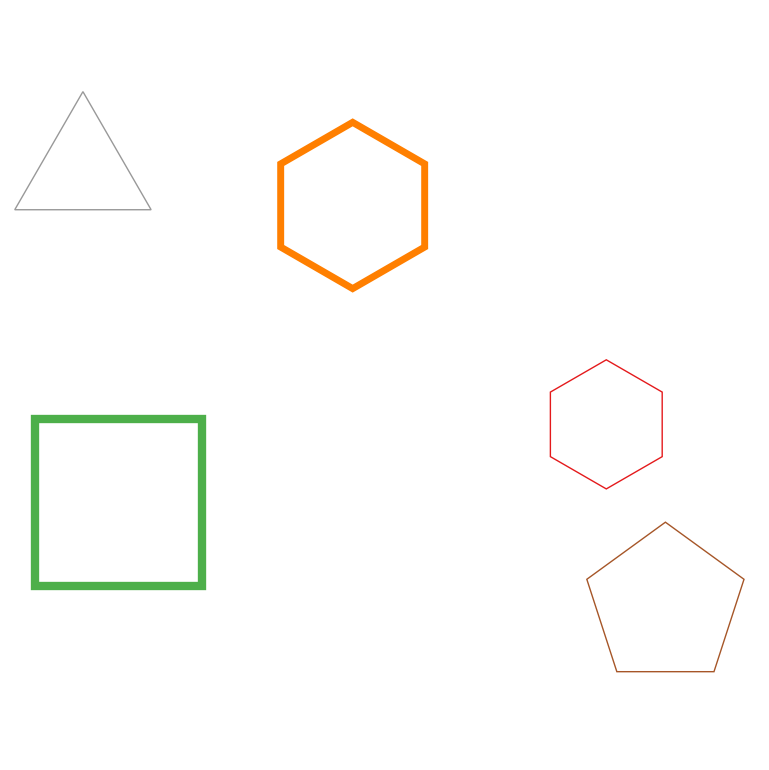[{"shape": "hexagon", "thickness": 0.5, "radius": 0.42, "center": [0.787, 0.449]}, {"shape": "square", "thickness": 3, "radius": 0.54, "center": [0.154, 0.347]}, {"shape": "hexagon", "thickness": 2.5, "radius": 0.54, "center": [0.458, 0.733]}, {"shape": "pentagon", "thickness": 0.5, "radius": 0.54, "center": [0.864, 0.215]}, {"shape": "triangle", "thickness": 0.5, "radius": 0.51, "center": [0.108, 0.779]}]